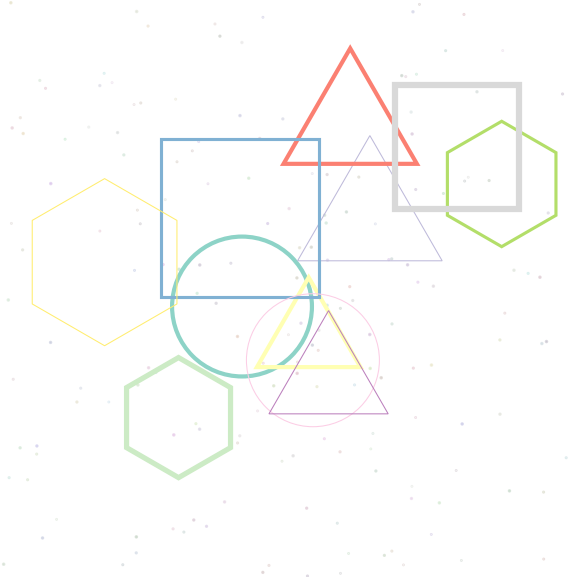[{"shape": "circle", "thickness": 2, "radius": 0.61, "center": [0.419, 0.468]}, {"shape": "triangle", "thickness": 2, "radius": 0.52, "center": [0.535, 0.415]}, {"shape": "triangle", "thickness": 0.5, "radius": 0.72, "center": [0.64, 0.62]}, {"shape": "triangle", "thickness": 2, "radius": 0.67, "center": [0.606, 0.782]}, {"shape": "square", "thickness": 1.5, "radius": 0.68, "center": [0.415, 0.622]}, {"shape": "hexagon", "thickness": 1.5, "radius": 0.54, "center": [0.869, 0.681]}, {"shape": "circle", "thickness": 0.5, "radius": 0.58, "center": [0.542, 0.375]}, {"shape": "square", "thickness": 3, "radius": 0.54, "center": [0.792, 0.745]}, {"shape": "triangle", "thickness": 0.5, "radius": 0.6, "center": [0.569, 0.342]}, {"shape": "hexagon", "thickness": 2.5, "radius": 0.52, "center": [0.309, 0.276]}, {"shape": "hexagon", "thickness": 0.5, "radius": 0.72, "center": [0.181, 0.545]}]